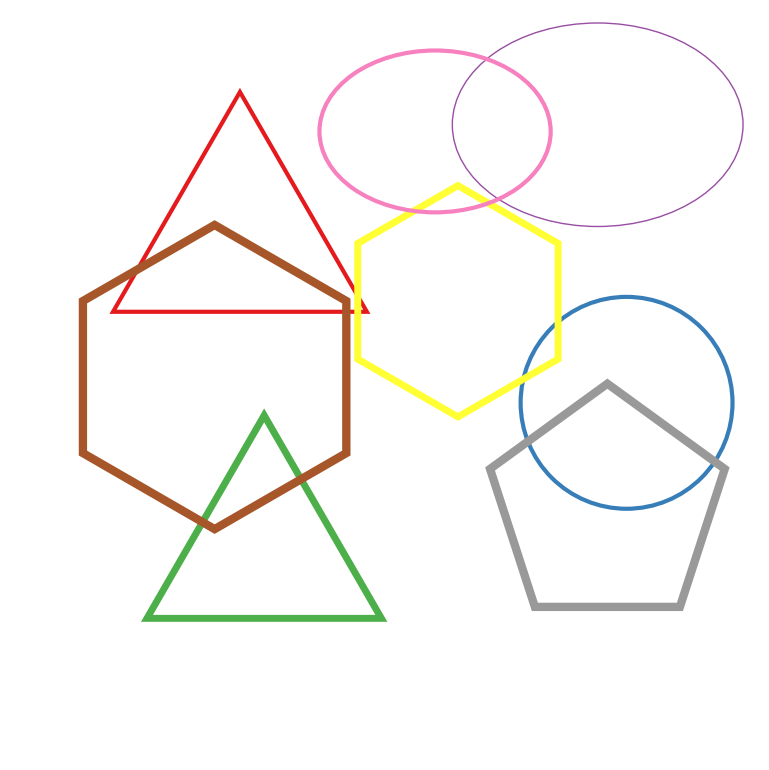[{"shape": "triangle", "thickness": 1.5, "radius": 0.95, "center": [0.312, 0.69]}, {"shape": "circle", "thickness": 1.5, "radius": 0.69, "center": [0.814, 0.477]}, {"shape": "triangle", "thickness": 2.5, "radius": 0.88, "center": [0.343, 0.285]}, {"shape": "oval", "thickness": 0.5, "radius": 0.94, "center": [0.776, 0.838]}, {"shape": "hexagon", "thickness": 2.5, "radius": 0.75, "center": [0.595, 0.609]}, {"shape": "hexagon", "thickness": 3, "radius": 0.99, "center": [0.279, 0.51]}, {"shape": "oval", "thickness": 1.5, "radius": 0.75, "center": [0.565, 0.829]}, {"shape": "pentagon", "thickness": 3, "radius": 0.8, "center": [0.789, 0.341]}]